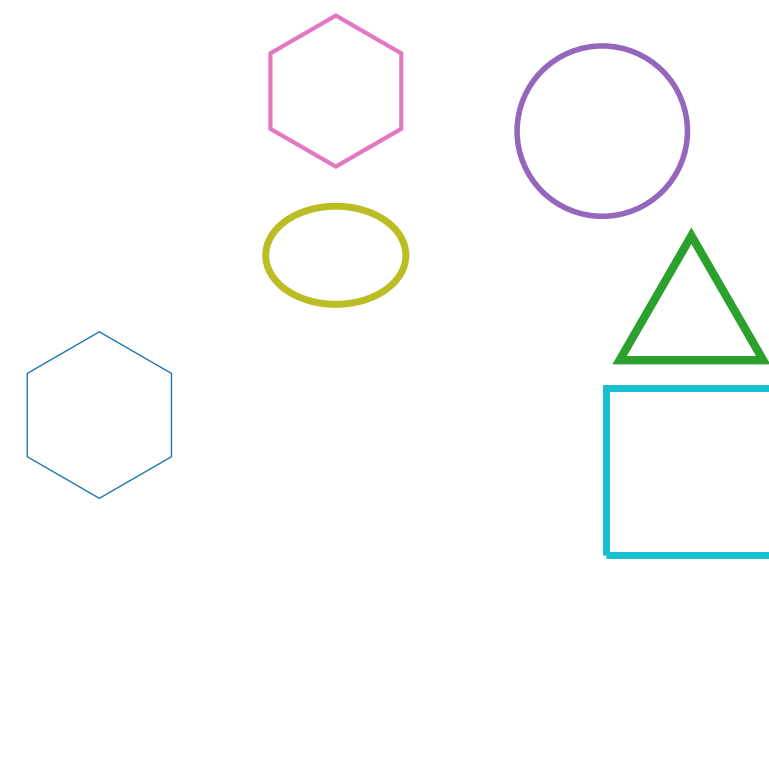[{"shape": "hexagon", "thickness": 0.5, "radius": 0.54, "center": [0.129, 0.461]}, {"shape": "triangle", "thickness": 3, "radius": 0.54, "center": [0.898, 0.586]}, {"shape": "circle", "thickness": 2, "radius": 0.55, "center": [0.782, 0.83]}, {"shape": "hexagon", "thickness": 1.5, "radius": 0.49, "center": [0.436, 0.882]}, {"shape": "oval", "thickness": 2.5, "radius": 0.45, "center": [0.436, 0.668]}, {"shape": "square", "thickness": 2.5, "radius": 0.54, "center": [0.896, 0.387]}]